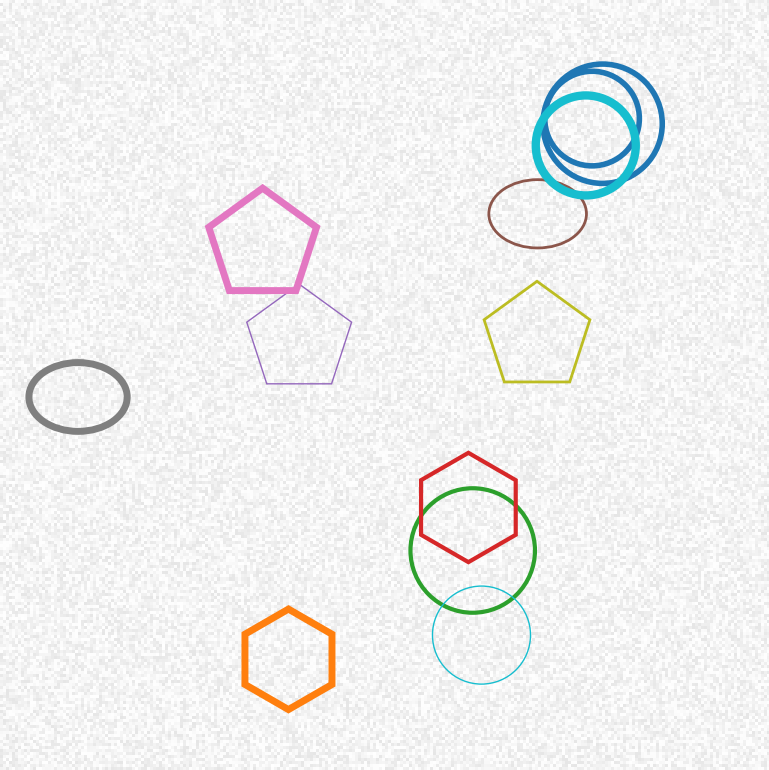[{"shape": "circle", "thickness": 2, "radius": 0.31, "center": [0.769, 0.846]}, {"shape": "circle", "thickness": 2, "radius": 0.39, "center": [0.783, 0.839]}, {"shape": "hexagon", "thickness": 2.5, "radius": 0.33, "center": [0.375, 0.144]}, {"shape": "circle", "thickness": 1.5, "radius": 0.4, "center": [0.614, 0.285]}, {"shape": "hexagon", "thickness": 1.5, "radius": 0.35, "center": [0.608, 0.341]}, {"shape": "pentagon", "thickness": 0.5, "radius": 0.36, "center": [0.389, 0.559]}, {"shape": "oval", "thickness": 1, "radius": 0.32, "center": [0.698, 0.722]}, {"shape": "pentagon", "thickness": 2.5, "radius": 0.37, "center": [0.341, 0.682]}, {"shape": "oval", "thickness": 2.5, "radius": 0.32, "center": [0.101, 0.484]}, {"shape": "pentagon", "thickness": 1, "radius": 0.36, "center": [0.697, 0.562]}, {"shape": "circle", "thickness": 0.5, "radius": 0.32, "center": [0.625, 0.175]}, {"shape": "circle", "thickness": 3, "radius": 0.32, "center": [0.761, 0.811]}]